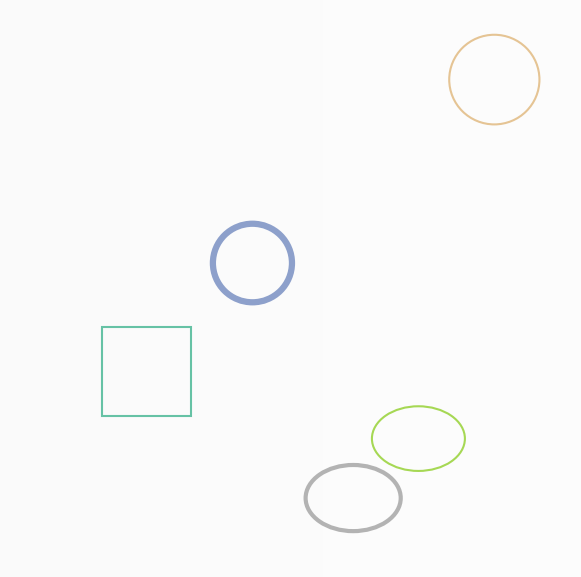[{"shape": "square", "thickness": 1, "radius": 0.38, "center": [0.252, 0.355]}, {"shape": "circle", "thickness": 3, "radius": 0.34, "center": [0.434, 0.544]}, {"shape": "oval", "thickness": 1, "radius": 0.4, "center": [0.72, 0.24]}, {"shape": "circle", "thickness": 1, "radius": 0.39, "center": [0.85, 0.861]}, {"shape": "oval", "thickness": 2, "radius": 0.41, "center": [0.608, 0.137]}]